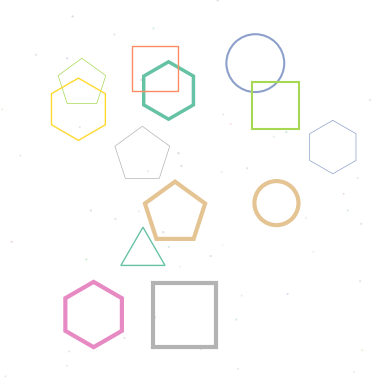[{"shape": "hexagon", "thickness": 2.5, "radius": 0.37, "center": [0.438, 0.765]}, {"shape": "triangle", "thickness": 1, "radius": 0.33, "center": [0.371, 0.344]}, {"shape": "square", "thickness": 1, "radius": 0.3, "center": [0.403, 0.822]}, {"shape": "hexagon", "thickness": 0.5, "radius": 0.35, "center": [0.864, 0.618]}, {"shape": "circle", "thickness": 1.5, "radius": 0.38, "center": [0.663, 0.836]}, {"shape": "hexagon", "thickness": 3, "radius": 0.42, "center": [0.243, 0.183]}, {"shape": "square", "thickness": 1.5, "radius": 0.3, "center": [0.716, 0.725]}, {"shape": "pentagon", "thickness": 0.5, "radius": 0.33, "center": [0.213, 0.784]}, {"shape": "hexagon", "thickness": 1, "radius": 0.4, "center": [0.204, 0.716]}, {"shape": "circle", "thickness": 3, "radius": 0.29, "center": [0.718, 0.472]}, {"shape": "pentagon", "thickness": 3, "radius": 0.41, "center": [0.455, 0.446]}, {"shape": "square", "thickness": 3, "radius": 0.41, "center": [0.479, 0.182]}, {"shape": "pentagon", "thickness": 0.5, "radius": 0.37, "center": [0.37, 0.597]}]